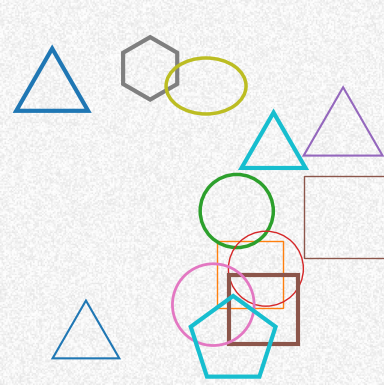[{"shape": "triangle", "thickness": 1.5, "radius": 0.5, "center": [0.223, 0.119]}, {"shape": "triangle", "thickness": 3, "radius": 0.54, "center": [0.136, 0.766]}, {"shape": "square", "thickness": 1, "radius": 0.43, "center": [0.65, 0.287]}, {"shape": "circle", "thickness": 2.5, "radius": 0.47, "center": [0.615, 0.452]}, {"shape": "circle", "thickness": 1, "radius": 0.49, "center": [0.691, 0.302]}, {"shape": "triangle", "thickness": 1.5, "radius": 0.59, "center": [0.891, 0.655]}, {"shape": "square", "thickness": 1, "radius": 0.53, "center": [0.895, 0.436]}, {"shape": "square", "thickness": 3, "radius": 0.45, "center": [0.683, 0.195]}, {"shape": "circle", "thickness": 2, "radius": 0.53, "center": [0.554, 0.209]}, {"shape": "hexagon", "thickness": 3, "radius": 0.41, "center": [0.39, 0.822]}, {"shape": "oval", "thickness": 2.5, "radius": 0.52, "center": [0.535, 0.777]}, {"shape": "triangle", "thickness": 3, "radius": 0.48, "center": [0.711, 0.612]}, {"shape": "pentagon", "thickness": 3, "radius": 0.58, "center": [0.606, 0.115]}]